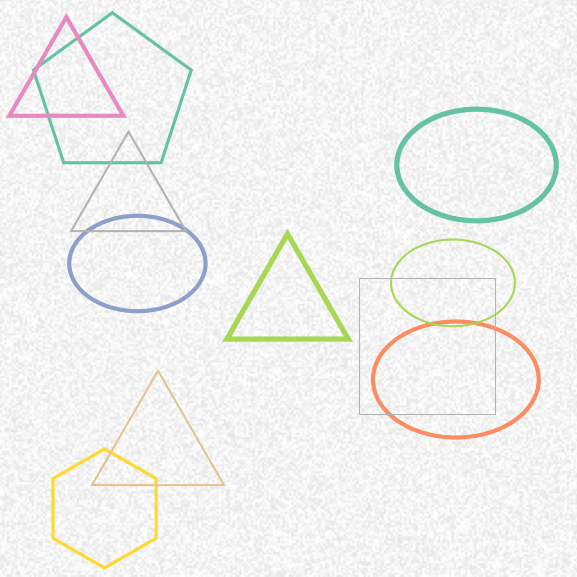[{"shape": "oval", "thickness": 2.5, "radius": 0.69, "center": [0.825, 0.713]}, {"shape": "pentagon", "thickness": 1.5, "radius": 0.72, "center": [0.195, 0.833]}, {"shape": "oval", "thickness": 2, "radius": 0.72, "center": [0.789, 0.342]}, {"shape": "oval", "thickness": 2, "radius": 0.59, "center": [0.238, 0.543]}, {"shape": "triangle", "thickness": 2, "radius": 0.57, "center": [0.115, 0.856]}, {"shape": "triangle", "thickness": 2.5, "radius": 0.61, "center": [0.498, 0.473]}, {"shape": "oval", "thickness": 1, "radius": 0.54, "center": [0.784, 0.509]}, {"shape": "hexagon", "thickness": 1.5, "radius": 0.52, "center": [0.181, 0.119]}, {"shape": "triangle", "thickness": 1, "radius": 0.66, "center": [0.274, 0.225]}, {"shape": "square", "thickness": 0.5, "radius": 0.59, "center": [0.739, 0.4]}, {"shape": "triangle", "thickness": 1, "radius": 0.57, "center": [0.223, 0.656]}]